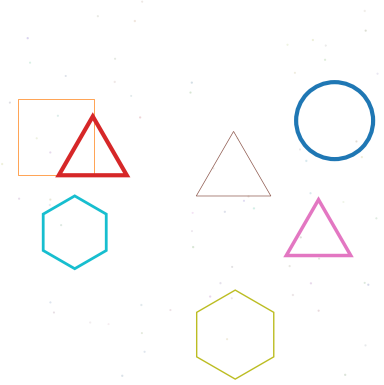[{"shape": "circle", "thickness": 3, "radius": 0.5, "center": [0.869, 0.687]}, {"shape": "square", "thickness": 0.5, "radius": 0.49, "center": [0.144, 0.645]}, {"shape": "triangle", "thickness": 3, "radius": 0.51, "center": [0.241, 0.596]}, {"shape": "triangle", "thickness": 0.5, "radius": 0.56, "center": [0.607, 0.547]}, {"shape": "triangle", "thickness": 2.5, "radius": 0.48, "center": [0.827, 0.385]}, {"shape": "hexagon", "thickness": 1, "radius": 0.58, "center": [0.611, 0.131]}, {"shape": "hexagon", "thickness": 2, "radius": 0.47, "center": [0.194, 0.397]}]